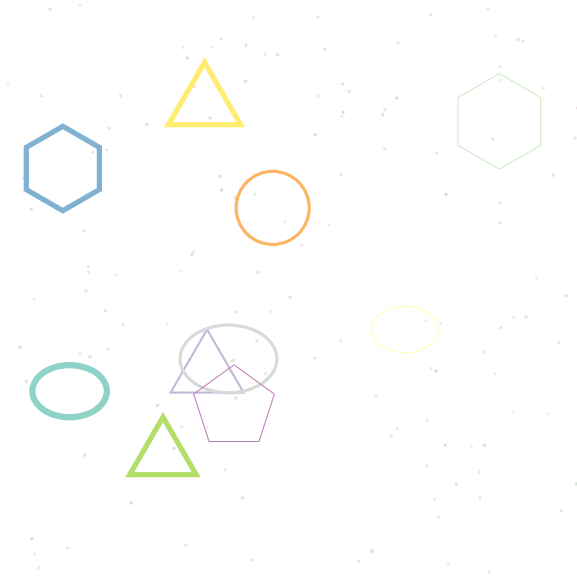[{"shape": "oval", "thickness": 3, "radius": 0.32, "center": [0.121, 0.322]}, {"shape": "oval", "thickness": 0.5, "radius": 0.29, "center": [0.701, 0.429]}, {"shape": "triangle", "thickness": 1, "radius": 0.36, "center": [0.359, 0.356]}, {"shape": "hexagon", "thickness": 2.5, "radius": 0.37, "center": [0.109, 0.707]}, {"shape": "circle", "thickness": 1.5, "radius": 0.32, "center": [0.472, 0.639]}, {"shape": "triangle", "thickness": 2.5, "radius": 0.33, "center": [0.282, 0.21]}, {"shape": "oval", "thickness": 1.5, "radius": 0.42, "center": [0.396, 0.378]}, {"shape": "pentagon", "thickness": 0.5, "radius": 0.37, "center": [0.405, 0.294]}, {"shape": "hexagon", "thickness": 0.5, "radius": 0.41, "center": [0.865, 0.789]}, {"shape": "triangle", "thickness": 2.5, "radius": 0.36, "center": [0.354, 0.819]}]